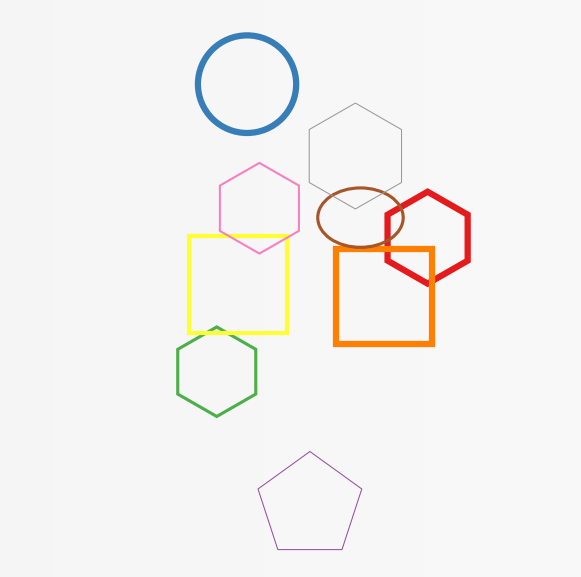[{"shape": "hexagon", "thickness": 3, "radius": 0.4, "center": [0.736, 0.588]}, {"shape": "circle", "thickness": 3, "radius": 0.42, "center": [0.425, 0.853]}, {"shape": "hexagon", "thickness": 1.5, "radius": 0.39, "center": [0.373, 0.355]}, {"shape": "pentagon", "thickness": 0.5, "radius": 0.47, "center": [0.533, 0.123]}, {"shape": "square", "thickness": 3, "radius": 0.41, "center": [0.661, 0.485]}, {"shape": "square", "thickness": 2, "radius": 0.42, "center": [0.41, 0.507]}, {"shape": "oval", "thickness": 1.5, "radius": 0.37, "center": [0.62, 0.622]}, {"shape": "hexagon", "thickness": 1, "radius": 0.39, "center": [0.446, 0.639]}, {"shape": "hexagon", "thickness": 0.5, "radius": 0.46, "center": [0.611, 0.729]}]